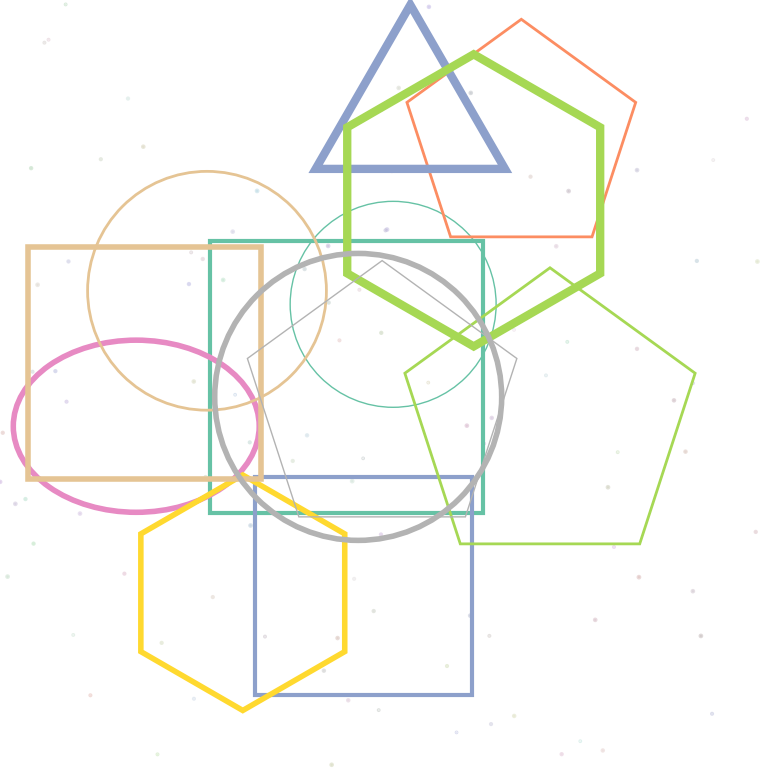[{"shape": "square", "thickness": 1.5, "radius": 0.88, "center": [0.45, 0.51]}, {"shape": "circle", "thickness": 0.5, "radius": 0.67, "center": [0.511, 0.605]}, {"shape": "pentagon", "thickness": 1, "radius": 0.78, "center": [0.677, 0.819]}, {"shape": "triangle", "thickness": 3, "radius": 0.71, "center": [0.533, 0.852]}, {"shape": "square", "thickness": 1.5, "radius": 0.71, "center": [0.472, 0.239]}, {"shape": "oval", "thickness": 2, "radius": 0.8, "center": [0.177, 0.446]}, {"shape": "hexagon", "thickness": 3, "radius": 0.95, "center": [0.615, 0.74]}, {"shape": "pentagon", "thickness": 1, "radius": 0.99, "center": [0.714, 0.454]}, {"shape": "hexagon", "thickness": 2, "radius": 0.76, "center": [0.315, 0.23]}, {"shape": "square", "thickness": 2, "radius": 0.75, "center": [0.188, 0.528]}, {"shape": "circle", "thickness": 1, "radius": 0.78, "center": [0.269, 0.622]}, {"shape": "circle", "thickness": 2, "radius": 0.93, "center": [0.465, 0.485]}, {"shape": "pentagon", "thickness": 0.5, "radius": 0.92, "center": [0.496, 0.478]}]